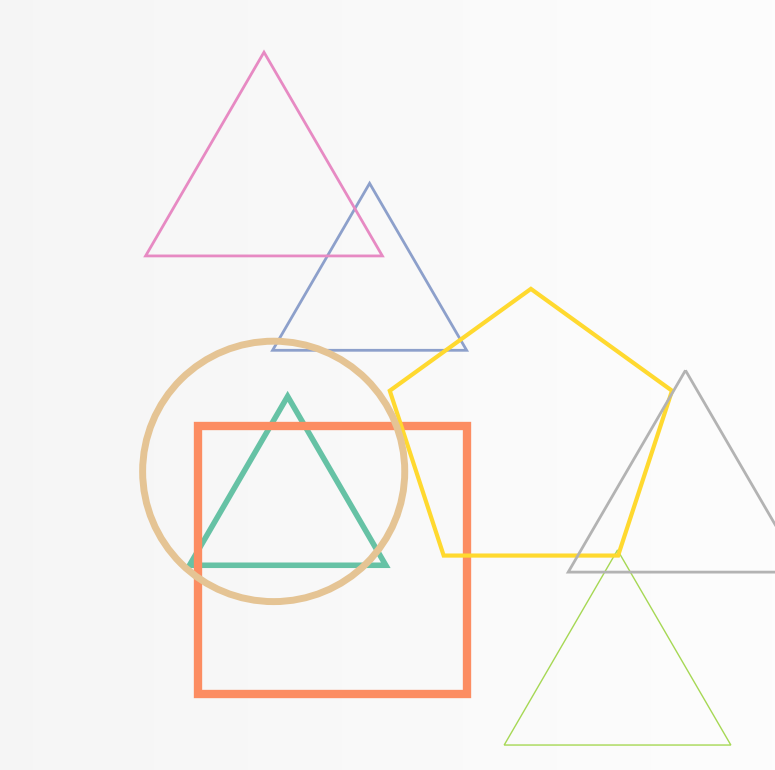[{"shape": "triangle", "thickness": 2, "radius": 0.73, "center": [0.371, 0.339]}, {"shape": "square", "thickness": 3, "radius": 0.87, "center": [0.429, 0.273]}, {"shape": "triangle", "thickness": 1, "radius": 0.72, "center": [0.477, 0.617]}, {"shape": "triangle", "thickness": 1, "radius": 0.88, "center": [0.341, 0.756]}, {"shape": "triangle", "thickness": 0.5, "radius": 0.84, "center": [0.797, 0.117]}, {"shape": "pentagon", "thickness": 1.5, "radius": 0.96, "center": [0.685, 0.433]}, {"shape": "circle", "thickness": 2.5, "radius": 0.85, "center": [0.353, 0.388]}, {"shape": "triangle", "thickness": 1, "radius": 0.87, "center": [0.884, 0.344]}]